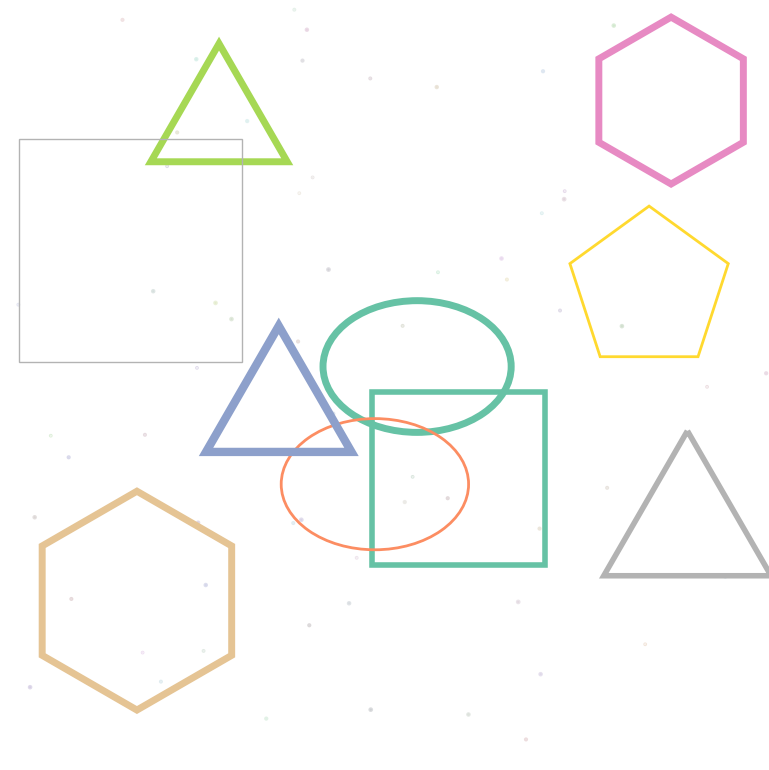[{"shape": "square", "thickness": 2, "radius": 0.56, "center": [0.595, 0.379]}, {"shape": "oval", "thickness": 2.5, "radius": 0.61, "center": [0.542, 0.524]}, {"shape": "oval", "thickness": 1, "radius": 0.61, "center": [0.487, 0.371]}, {"shape": "triangle", "thickness": 3, "radius": 0.55, "center": [0.362, 0.468]}, {"shape": "hexagon", "thickness": 2.5, "radius": 0.54, "center": [0.872, 0.869]}, {"shape": "triangle", "thickness": 2.5, "radius": 0.51, "center": [0.284, 0.841]}, {"shape": "pentagon", "thickness": 1, "radius": 0.54, "center": [0.843, 0.624]}, {"shape": "hexagon", "thickness": 2.5, "radius": 0.71, "center": [0.178, 0.22]}, {"shape": "square", "thickness": 0.5, "radius": 0.72, "center": [0.17, 0.674]}, {"shape": "triangle", "thickness": 2, "radius": 0.63, "center": [0.893, 0.315]}]